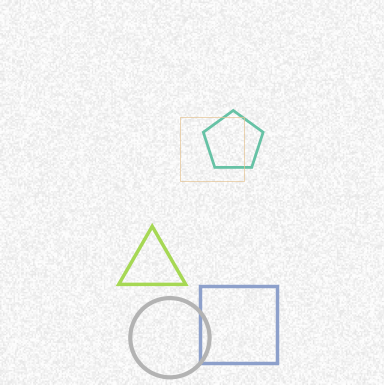[{"shape": "pentagon", "thickness": 2, "radius": 0.41, "center": [0.606, 0.631]}, {"shape": "square", "thickness": 2.5, "radius": 0.5, "center": [0.62, 0.157]}, {"shape": "triangle", "thickness": 2.5, "radius": 0.5, "center": [0.395, 0.312]}, {"shape": "square", "thickness": 0.5, "radius": 0.42, "center": [0.551, 0.613]}, {"shape": "circle", "thickness": 3, "radius": 0.51, "center": [0.441, 0.123]}]